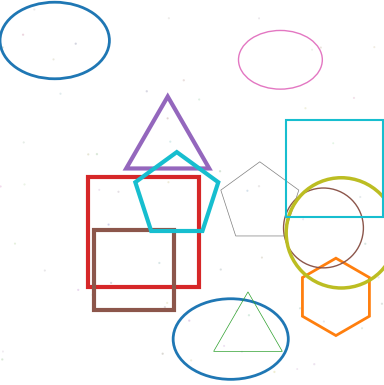[{"shape": "oval", "thickness": 2, "radius": 0.75, "center": [0.599, 0.119]}, {"shape": "oval", "thickness": 2, "radius": 0.71, "center": [0.142, 0.895]}, {"shape": "hexagon", "thickness": 2, "radius": 0.5, "center": [0.873, 0.229]}, {"shape": "triangle", "thickness": 0.5, "radius": 0.51, "center": [0.644, 0.139]}, {"shape": "square", "thickness": 3, "radius": 0.72, "center": [0.372, 0.397]}, {"shape": "triangle", "thickness": 3, "radius": 0.62, "center": [0.436, 0.625]}, {"shape": "circle", "thickness": 1, "radius": 0.52, "center": [0.84, 0.408]}, {"shape": "square", "thickness": 3, "radius": 0.52, "center": [0.349, 0.3]}, {"shape": "oval", "thickness": 1, "radius": 0.54, "center": [0.728, 0.845]}, {"shape": "pentagon", "thickness": 0.5, "radius": 0.53, "center": [0.675, 0.473]}, {"shape": "circle", "thickness": 2.5, "radius": 0.72, "center": [0.887, 0.395]}, {"shape": "square", "thickness": 1.5, "radius": 0.63, "center": [0.869, 0.562]}, {"shape": "pentagon", "thickness": 3, "radius": 0.57, "center": [0.459, 0.492]}]